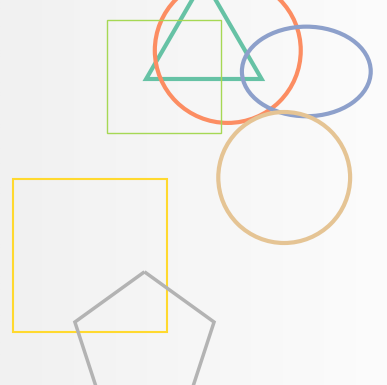[{"shape": "triangle", "thickness": 3, "radius": 0.86, "center": [0.526, 0.881]}, {"shape": "circle", "thickness": 3, "radius": 0.94, "center": [0.588, 0.869]}, {"shape": "oval", "thickness": 3, "radius": 0.83, "center": [0.79, 0.814]}, {"shape": "square", "thickness": 1, "radius": 0.74, "center": [0.423, 0.801]}, {"shape": "square", "thickness": 1.5, "radius": 0.99, "center": [0.232, 0.337]}, {"shape": "circle", "thickness": 3, "radius": 0.85, "center": [0.733, 0.539]}, {"shape": "pentagon", "thickness": 2.5, "radius": 0.94, "center": [0.373, 0.105]}]